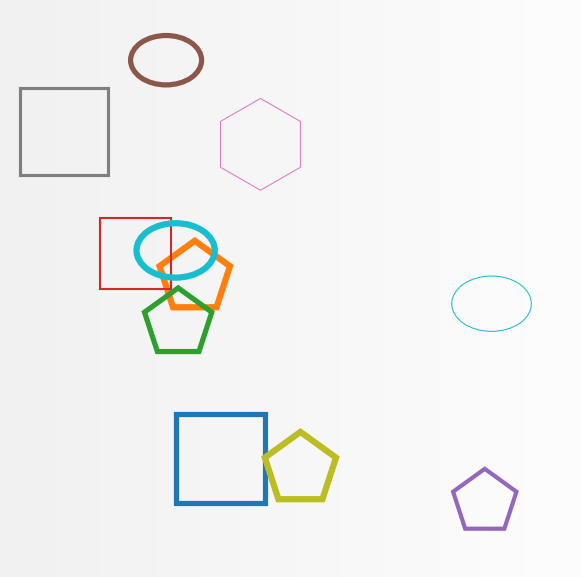[{"shape": "square", "thickness": 2.5, "radius": 0.39, "center": [0.379, 0.205]}, {"shape": "pentagon", "thickness": 3, "radius": 0.32, "center": [0.335, 0.519]}, {"shape": "pentagon", "thickness": 2.5, "radius": 0.3, "center": [0.306, 0.44]}, {"shape": "square", "thickness": 1, "radius": 0.31, "center": [0.233, 0.56]}, {"shape": "pentagon", "thickness": 2, "radius": 0.29, "center": [0.834, 0.13]}, {"shape": "oval", "thickness": 2.5, "radius": 0.31, "center": [0.286, 0.895]}, {"shape": "hexagon", "thickness": 0.5, "radius": 0.4, "center": [0.448, 0.749]}, {"shape": "square", "thickness": 1.5, "radius": 0.38, "center": [0.11, 0.771]}, {"shape": "pentagon", "thickness": 3, "radius": 0.32, "center": [0.517, 0.187]}, {"shape": "oval", "thickness": 0.5, "radius": 0.34, "center": [0.846, 0.473]}, {"shape": "oval", "thickness": 3, "radius": 0.34, "center": [0.302, 0.566]}]